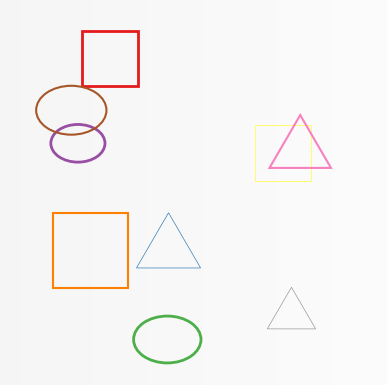[{"shape": "square", "thickness": 2, "radius": 0.36, "center": [0.285, 0.848]}, {"shape": "triangle", "thickness": 0.5, "radius": 0.48, "center": [0.435, 0.352]}, {"shape": "oval", "thickness": 2, "radius": 0.43, "center": [0.432, 0.118]}, {"shape": "oval", "thickness": 2, "radius": 0.35, "center": [0.201, 0.628]}, {"shape": "square", "thickness": 1.5, "radius": 0.49, "center": [0.234, 0.348]}, {"shape": "square", "thickness": 0.5, "radius": 0.36, "center": [0.73, 0.603]}, {"shape": "oval", "thickness": 1.5, "radius": 0.45, "center": [0.184, 0.714]}, {"shape": "triangle", "thickness": 1.5, "radius": 0.46, "center": [0.775, 0.61]}, {"shape": "triangle", "thickness": 0.5, "radius": 0.36, "center": [0.752, 0.182]}]